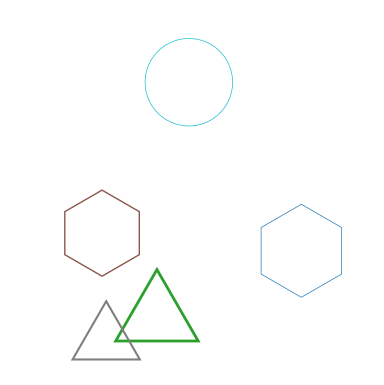[{"shape": "hexagon", "thickness": 0.5, "radius": 0.6, "center": [0.783, 0.349]}, {"shape": "triangle", "thickness": 2, "radius": 0.62, "center": [0.408, 0.176]}, {"shape": "hexagon", "thickness": 1, "radius": 0.56, "center": [0.265, 0.394]}, {"shape": "triangle", "thickness": 1.5, "radius": 0.5, "center": [0.276, 0.117]}, {"shape": "circle", "thickness": 0.5, "radius": 0.57, "center": [0.491, 0.786]}]